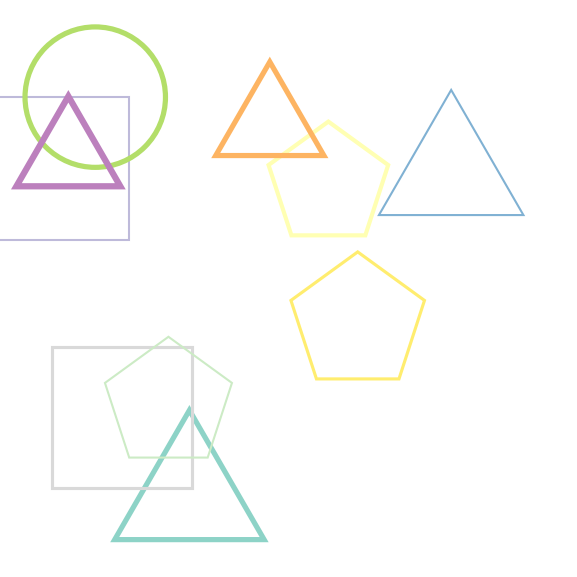[{"shape": "triangle", "thickness": 2.5, "radius": 0.75, "center": [0.328, 0.139]}, {"shape": "pentagon", "thickness": 2, "radius": 0.54, "center": [0.569, 0.68]}, {"shape": "square", "thickness": 1, "radius": 0.62, "center": [0.1, 0.707]}, {"shape": "triangle", "thickness": 1, "radius": 0.72, "center": [0.781, 0.699]}, {"shape": "triangle", "thickness": 2.5, "radius": 0.54, "center": [0.467, 0.784]}, {"shape": "circle", "thickness": 2.5, "radius": 0.61, "center": [0.165, 0.831]}, {"shape": "square", "thickness": 1.5, "radius": 0.61, "center": [0.211, 0.276]}, {"shape": "triangle", "thickness": 3, "radius": 0.52, "center": [0.118, 0.728]}, {"shape": "pentagon", "thickness": 1, "radius": 0.58, "center": [0.292, 0.3]}, {"shape": "pentagon", "thickness": 1.5, "radius": 0.61, "center": [0.619, 0.441]}]